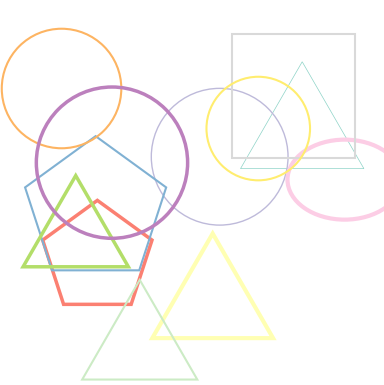[{"shape": "triangle", "thickness": 0.5, "radius": 0.93, "center": [0.785, 0.655]}, {"shape": "triangle", "thickness": 3, "radius": 0.91, "center": [0.552, 0.212]}, {"shape": "circle", "thickness": 1, "radius": 0.89, "center": [0.571, 0.593]}, {"shape": "pentagon", "thickness": 2.5, "radius": 0.75, "center": [0.253, 0.33]}, {"shape": "pentagon", "thickness": 1.5, "radius": 0.96, "center": [0.248, 0.454]}, {"shape": "circle", "thickness": 1.5, "radius": 0.78, "center": [0.16, 0.77]}, {"shape": "triangle", "thickness": 2.5, "radius": 0.79, "center": [0.197, 0.386]}, {"shape": "oval", "thickness": 3, "radius": 0.74, "center": [0.895, 0.533]}, {"shape": "square", "thickness": 1.5, "radius": 0.8, "center": [0.762, 0.75]}, {"shape": "circle", "thickness": 2.5, "radius": 0.98, "center": [0.291, 0.577]}, {"shape": "triangle", "thickness": 1.5, "radius": 0.86, "center": [0.363, 0.1]}, {"shape": "circle", "thickness": 1.5, "radius": 0.67, "center": [0.671, 0.666]}]